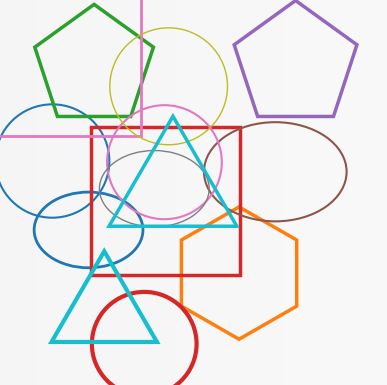[{"shape": "circle", "thickness": 1.5, "radius": 0.74, "center": [0.135, 0.582]}, {"shape": "oval", "thickness": 2, "radius": 0.7, "center": [0.228, 0.403]}, {"shape": "hexagon", "thickness": 2.5, "radius": 0.86, "center": [0.617, 0.291]}, {"shape": "pentagon", "thickness": 2.5, "radius": 0.8, "center": [0.243, 0.828]}, {"shape": "circle", "thickness": 3, "radius": 0.68, "center": [0.372, 0.107]}, {"shape": "square", "thickness": 2.5, "radius": 0.96, "center": [0.427, 0.478]}, {"shape": "pentagon", "thickness": 2.5, "radius": 0.83, "center": [0.763, 0.832]}, {"shape": "oval", "thickness": 1.5, "radius": 0.92, "center": [0.71, 0.554]}, {"shape": "circle", "thickness": 1.5, "radius": 0.74, "center": [0.424, 0.579]}, {"shape": "square", "thickness": 2, "radius": 0.94, "center": [0.176, 0.835]}, {"shape": "oval", "thickness": 1, "radius": 0.71, "center": [0.398, 0.51]}, {"shape": "circle", "thickness": 1, "radius": 0.76, "center": [0.435, 0.776]}, {"shape": "triangle", "thickness": 2.5, "radius": 0.95, "center": [0.446, 0.508]}, {"shape": "triangle", "thickness": 3, "radius": 0.79, "center": [0.269, 0.19]}]